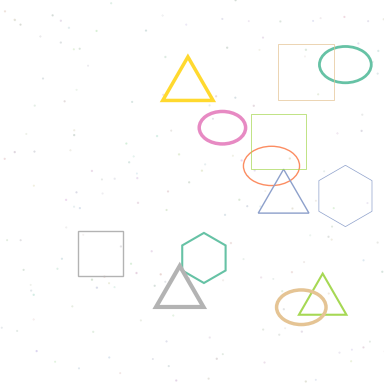[{"shape": "hexagon", "thickness": 1.5, "radius": 0.33, "center": [0.53, 0.33]}, {"shape": "oval", "thickness": 2, "radius": 0.34, "center": [0.897, 0.832]}, {"shape": "oval", "thickness": 1, "radius": 0.36, "center": [0.705, 0.569]}, {"shape": "triangle", "thickness": 1, "radius": 0.38, "center": [0.737, 0.484]}, {"shape": "hexagon", "thickness": 0.5, "radius": 0.4, "center": [0.897, 0.491]}, {"shape": "oval", "thickness": 2.5, "radius": 0.3, "center": [0.578, 0.668]}, {"shape": "triangle", "thickness": 1.5, "radius": 0.36, "center": [0.838, 0.218]}, {"shape": "square", "thickness": 0.5, "radius": 0.36, "center": [0.723, 0.634]}, {"shape": "triangle", "thickness": 2.5, "radius": 0.38, "center": [0.488, 0.777]}, {"shape": "oval", "thickness": 2.5, "radius": 0.32, "center": [0.783, 0.202]}, {"shape": "square", "thickness": 0.5, "radius": 0.36, "center": [0.795, 0.814]}, {"shape": "triangle", "thickness": 3, "radius": 0.36, "center": [0.467, 0.238]}, {"shape": "square", "thickness": 1, "radius": 0.29, "center": [0.26, 0.341]}]